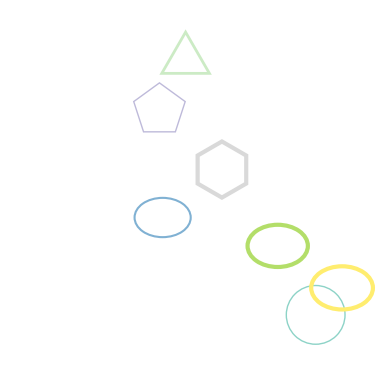[{"shape": "circle", "thickness": 1, "radius": 0.38, "center": [0.82, 0.182]}, {"shape": "pentagon", "thickness": 1, "radius": 0.35, "center": [0.414, 0.714]}, {"shape": "oval", "thickness": 1.5, "radius": 0.36, "center": [0.422, 0.435]}, {"shape": "oval", "thickness": 3, "radius": 0.39, "center": [0.721, 0.361]}, {"shape": "hexagon", "thickness": 3, "radius": 0.36, "center": [0.576, 0.56]}, {"shape": "triangle", "thickness": 2, "radius": 0.36, "center": [0.482, 0.845]}, {"shape": "oval", "thickness": 3, "radius": 0.4, "center": [0.888, 0.252]}]